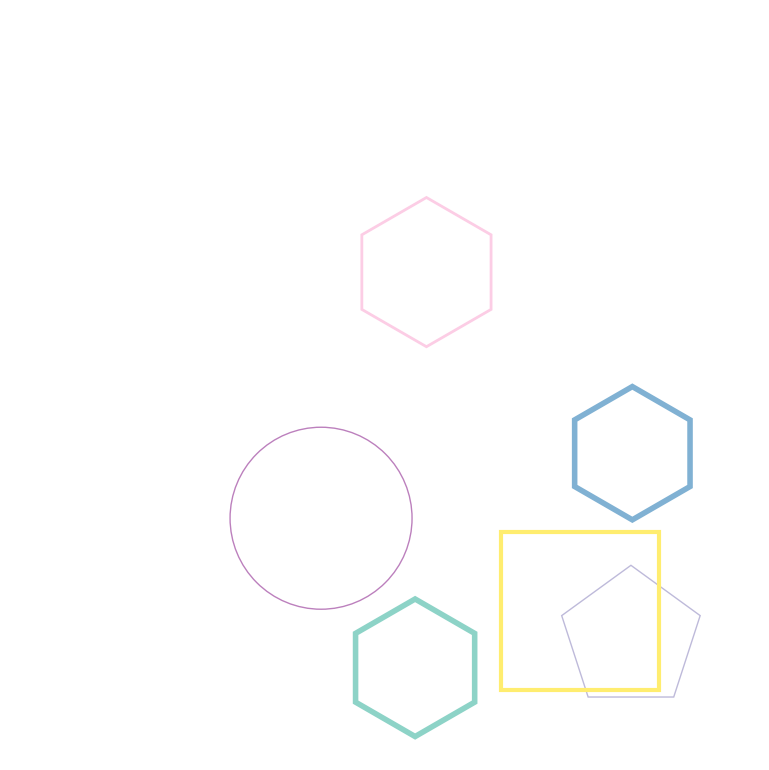[{"shape": "hexagon", "thickness": 2, "radius": 0.45, "center": [0.539, 0.133]}, {"shape": "pentagon", "thickness": 0.5, "radius": 0.47, "center": [0.819, 0.171]}, {"shape": "hexagon", "thickness": 2, "radius": 0.43, "center": [0.821, 0.411]}, {"shape": "hexagon", "thickness": 1, "radius": 0.48, "center": [0.554, 0.647]}, {"shape": "circle", "thickness": 0.5, "radius": 0.59, "center": [0.417, 0.327]}, {"shape": "square", "thickness": 1.5, "radius": 0.52, "center": [0.753, 0.206]}]